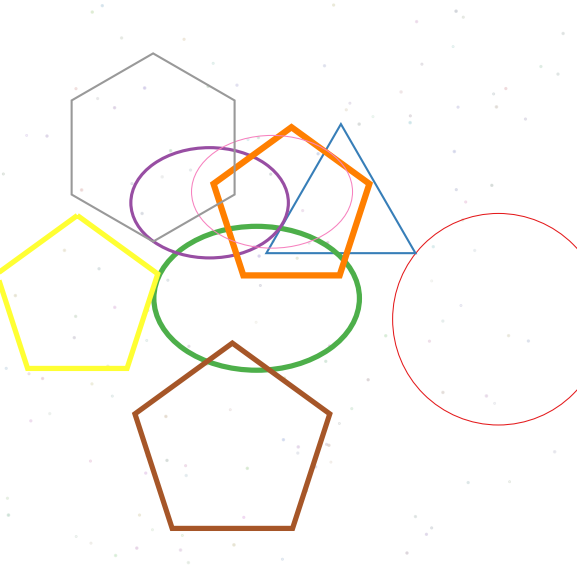[{"shape": "circle", "thickness": 0.5, "radius": 0.92, "center": [0.863, 0.446]}, {"shape": "triangle", "thickness": 1, "radius": 0.75, "center": [0.59, 0.635]}, {"shape": "oval", "thickness": 2.5, "radius": 0.89, "center": [0.444, 0.483]}, {"shape": "oval", "thickness": 1.5, "radius": 0.68, "center": [0.363, 0.648]}, {"shape": "pentagon", "thickness": 3, "radius": 0.71, "center": [0.505, 0.637]}, {"shape": "pentagon", "thickness": 2.5, "radius": 0.73, "center": [0.134, 0.48]}, {"shape": "pentagon", "thickness": 2.5, "radius": 0.89, "center": [0.402, 0.228]}, {"shape": "oval", "thickness": 0.5, "radius": 0.7, "center": [0.471, 0.667]}, {"shape": "hexagon", "thickness": 1, "radius": 0.81, "center": [0.265, 0.744]}]